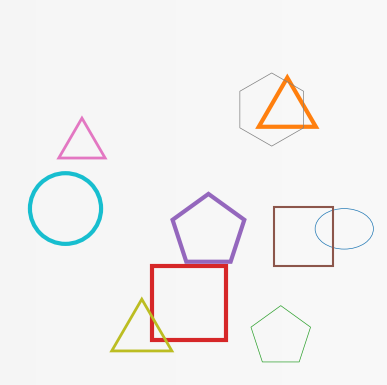[{"shape": "oval", "thickness": 0.5, "radius": 0.38, "center": [0.888, 0.406]}, {"shape": "triangle", "thickness": 3, "radius": 0.43, "center": [0.741, 0.713]}, {"shape": "pentagon", "thickness": 0.5, "radius": 0.4, "center": [0.725, 0.125]}, {"shape": "square", "thickness": 3, "radius": 0.48, "center": [0.487, 0.213]}, {"shape": "pentagon", "thickness": 3, "radius": 0.49, "center": [0.538, 0.399]}, {"shape": "square", "thickness": 1.5, "radius": 0.38, "center": [0.783, 0.387]}, {"shape": "triangle", "thickness": 2, "radius": 0.35, "center": [0.211, 0.624]}, {"shape": "hexagon", "thickness": 0.5, "radius": 0.47, "center": [0.701, 0.716]}, {"shape": "triangle", "thickness": 2, "radius": 0.45, "center": [0.366, 0.133]}, {"shape": "circle", "thickness": 3, "radius": 0.46, "center": [0.169, 0.458]}]